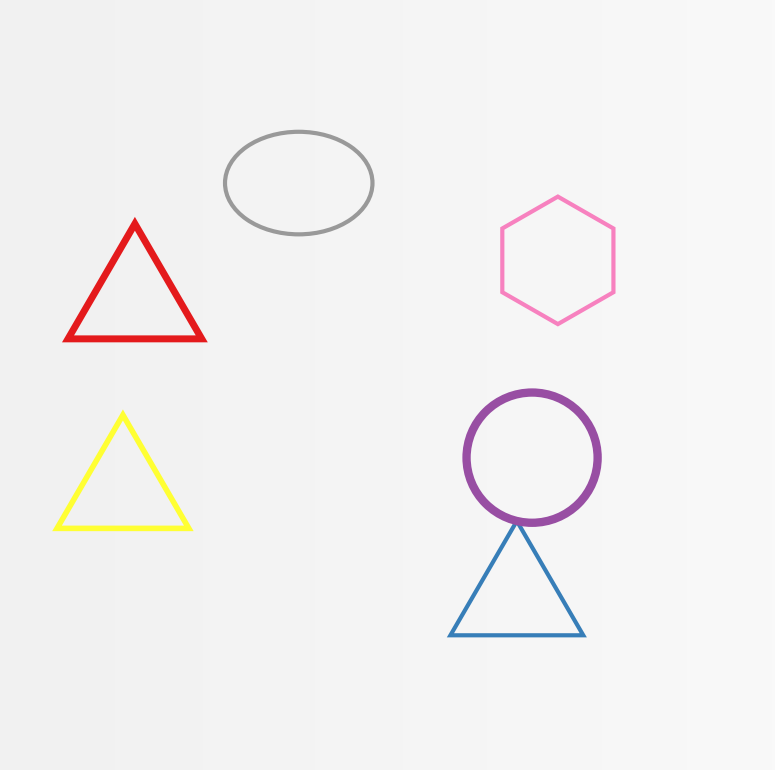[{"shape": "triangle", "thickness": 2.5, "radius": 0.5, "center": [0.174, 0.61]}, {"shape": "triangle", "thickness": 1.5, "radius": 0.49, "center": [0.667, 0.224]}, {"shape": "circle", "thickness": 3, "radius": 0.42, "center": [0.687, 0.406]}, {"shape": "triangle", "thickness": 2, "radius": 0.49, "center": [0.159, 0.363]}, {"shape": "hexagon", "thickness": 1.5, "radius": 0.41, "center": [0.72, 0.662]}, {"shape": "oval", "thickness": 1.5, "radius": 0.48, "center": [0.385, 0.762]}]